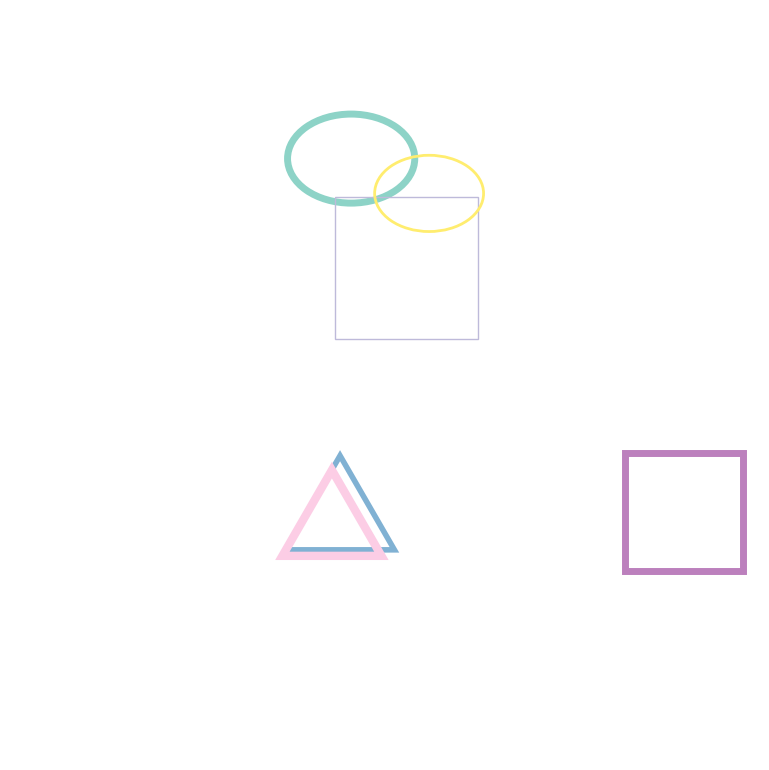[{"shape": "oval", "thickness": 2.5, "radius": 0.41, "center": [0.456, 0.794]}, {"shape": "square", "thickness": 0.5, "radius": 0.46, "center": [0.528, 0.652]}, {"shape": "triangle", "thickness": 2, "radius": 0.41, "center": [0.442, 0.327]}, {"shape": "triangle", "thickness": 3, "radius": 0.37, "center": [0.431, 0.315]}, {"shape": "square", "thickness": 2.5, "radius": 0.38, "center": [0.888, 0.335]}, {"shape": "oval", "thickness": 1, "radius": 0.35, "center": [0.557, 0.749]}]